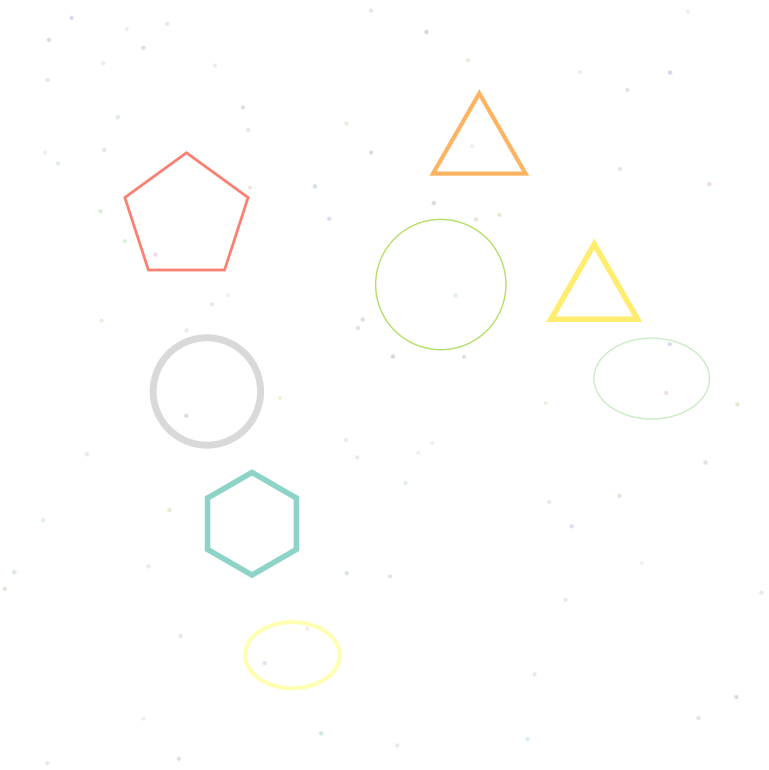[{"shape": "hexagon", "thickness": 2, "radius": 0.33, "center": [0.327, 0.32]}, {"shape": "oval", "thickness": 1.5, "radius": 0.31, "center": [0.38, 0.149]}, {"shape": "pentagon", "thickness": 1, "radius": 0.42, "center": [0.242, 0.717]}, {"shape": "triangle", "thickness": 1.5, "radius": 0.35, "center": [0.622, 0.809]}, {"shape": "circle", "thickness": 0.5, "radius": 0.42, "center": [0.572, 0.63]}, {"shape": "circle", "thickness": 2.5, "radius": 0.35, "center": [0.269, 0.492]}, {"shape": "oval", "thickness": 0.5, "radius": 0.38, "center": [0.846, 0.508]}, {"shape": "triangle", "thickness": 2, "radius": 0.33, "center": [0.772, 0.618]}]